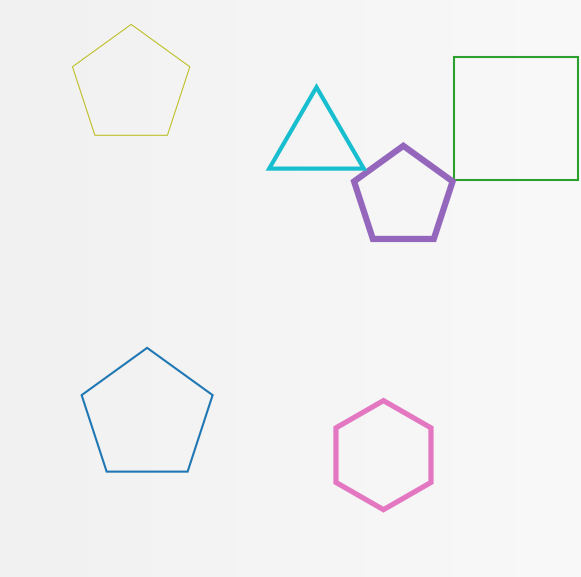[{"shape": "pentagon", "thickness": 1, "radius": 0.59, "center": [0.253, 0.278]}, {"shape": "square", "thickness": 1, "radius": 0.53, "center": [0.888, 0.794]}, {"shape": "pentagon", "thickness": 3, "radius": 0.45, "center": [0.694, 0.657]}, {"shape": "hexagon", "thickness": 2.5, "radius": 0.47, "center": [0.66, 0.211]}, {"shape": "pentagon", "thickness": 0.5, "radius": 0.53, "center": [0.226, 0.851]}, {"shape": "triangle", "thickness": 2, "radius": 0.47, "center": [0.544, 0.754]}]